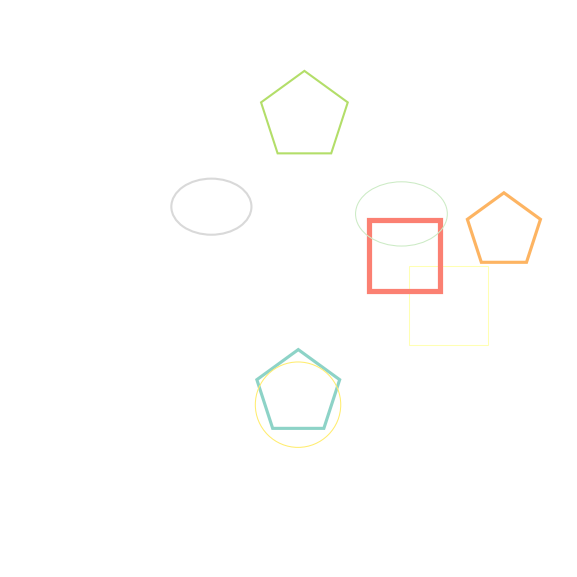[{"shape": "pentagon", "thickness": 1.5, "radius": 0.38, "center": [0.516, 0.318]}, {"shape": "square", "thickness": 0.5, "radius": 0.34, "center": [0.777, 0.47]}, {"shape": "square", "thickness": 2.5, "radius": 0.3, "center": [0.701, 0.556]}, {"shape": "pentagon", "thickness": 1.5, "radius": 0.33, "center": [0.873, 0.599]}, {"shape": "pentagon", "thickness": 1, "radius": 0.39, "center": [0.527, 0.797]}, {"shape": "oval", "thickness": 1, "radius": 0.35, "center": [0.366, 0.641]}, {"shape": "oval", "thickness": 0.5, "radius": 0.4, "center": [0.695, 0.629]}, {"shape": "circle", "thickness": 0.5, "radius": 0.37, "center": [0.516, 0.298]}]